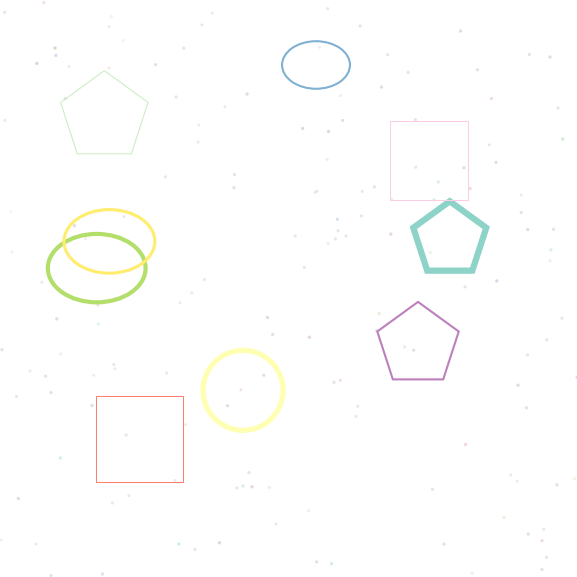[{"shape": "pentagon", "thickness": 3, "radius": 0.33, "center": [0.779, 0.584]}, {"shape": "circle", "thickness": 2.5, "radius": 0.35, "center": [0.421, 0.323]}, {"shape": "square", "thickness": 0.5, "radius": 0.37, "center": [0.241, 0.239]}, {"shape": "oval", "thickness": 1, "radius": 0.29, "center": [0.547, 0.887]}, {"shape": "oval", "thickness": 2, "radius": 0.42, "center": [0.168, 0.535]}, {"shape": "square", "thickness": 0.5, "radius": 0.34, "center": [0.743, 0.721]}, {"shape": "pentagon", "thickness": 1, "radius": 0.37, "center": [0.724, 0.402]}, {"shape": "pentagon", "thickness": 0.5, "radius": 0.4, "center": [0.181, 0.797]}, {"shape": "oval", "thickness": 1.5, "radius": 0.39, "center": [0.189, 0.581]}]